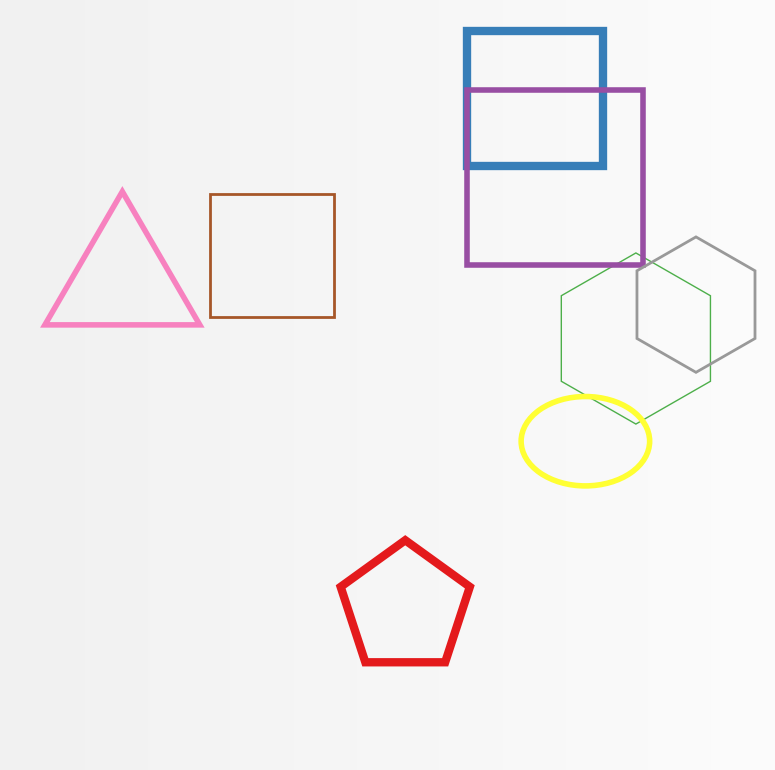[{"shape": "pentagon", "thickness": 3, "radius": 0.44, "center": [0.523, 0.211]}, {"shape": "square", "thickness": 3, "radius": 0.44, "center": [0.69, 0.872]}, {"shape": "hexagon", "thickness": 0.5, "radius": 0.56, "center": [0.82, 0.56]}, {"shape": "square", "thickness": 2, "radius": 0.57, "center": [0.716, 0.769]}, {"shape": "oval", "thickness": 2, "radius": 0.41, "center": [0.755, 0.427]}, {"shape": "square", "thickness": 1, "radius": 0.4, "center": [0.351, 0.668]}, {"shape": "triangle", "thickness": 2, "radius": 0.58, "center": [0.158, 0.636]}, {"shape": "hexagon", "thickness": 1, "radius": 0.44, "center": [0.898, 0.604]}]